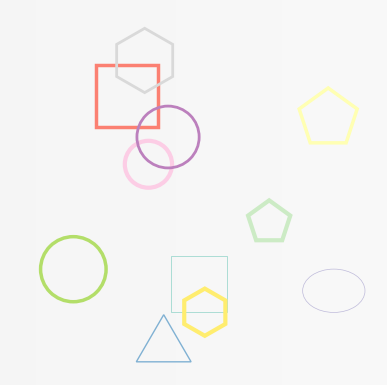[{"shape": "square", "thickness": 0.5, "radius": 0.36, "center": [0.514, 0.262]}, {"shape": "pentagon", "thickness": 2.5, "radius": 0.39, "center": [0.847, 0.693]}, {"shape": "oval", "thickness": 0.5, "radius": 0.4, "center": [0.861, 0.245]}, {"shape": "square", "thickness": 2.5, "radius": 0.4, "center": [0.329, 0.751]}, {"shape": "triangle", "thickness": 1, "radius": 0.41, "center": [0.422, 0.101]}, {"shape": "circle", "thickness": 2.5, "radius": 0.42, "center": [0.189, 0.301]}, {"shape": "circle", "thickness": 3, "radius": 0.3, "center": [0.383, 0.573]}, {"shape": "hexagon", "thickness": 2, "radius": 0.42, "center": [0.373, 0.843]}, {"shape": "circle", "thickness": 2, "radius": 0.4, "center": [0.434, 0.644]}, {"shape": "pentagon", "thickness": 3, "radius": 0.29, "center": [0.695, 0.422]}, {"shape": "hexagon", "thickness": 3, "radius": 0.31, "center": [0.529, 0.189]}]